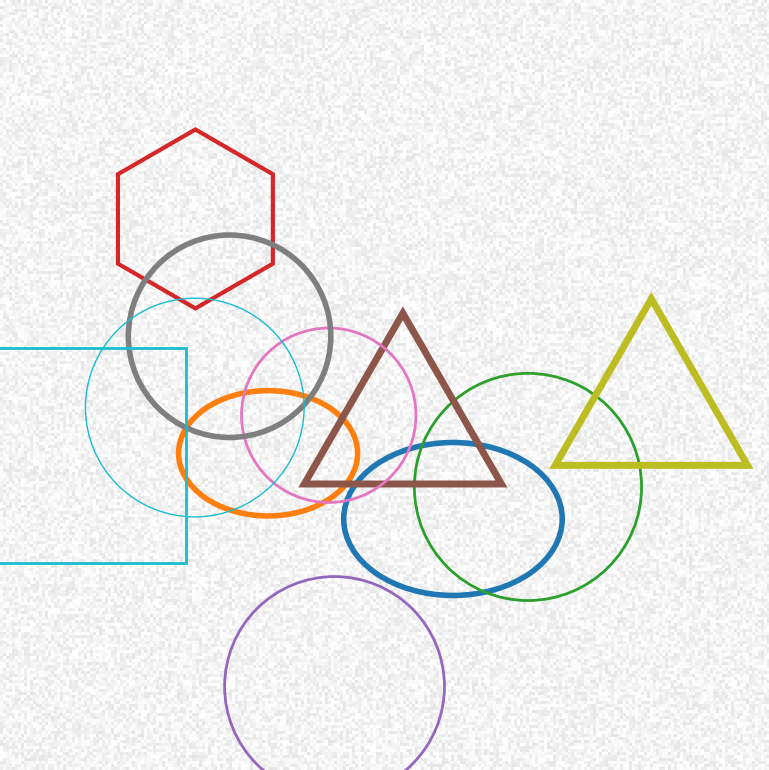[{"shape": "oval", "thickness": 2, "radius": 0.71, "center": [0.588, 0.326]}, {"shape": "oval", "thickness": 2, "radius": 0.58, "center": [0.348, 0.411]}, {"shape": "circle", "thickness": 1, "radius": 0.74, "center": [0.686, 0.368]}, {"shape": "hexagon", "thickness": 1.5, "radius": 0.58, "center": [0.254, 0.716]}, {"shape": "circle", "thickness": 1, "radius": 0.71, "center": [0.434, 0.108]}, {"shape": "triangle", "thickness": 2.5, "radius": 0.74, "center": [0.523, 0.445]}, {"shape": "circle", "thickness": 1, "radius": 0.57, "center": [0.427, 0.461]}, {"shape": "circle", "thickness": 2, "radius": 0.66, "center": [0.298, 0.563]}, {"shape": "triangle", "thickness": 2.5, "radius": 0.72, "center": [0.846, 0.468]}, {"shape": "circle", "thickness": 0.5, "radius": 0.71, "center": [0.253, 0.471]}, {"shape": "square", "thickness": 1, "radius": 0.7, "center": [0.102, 0.409]}]